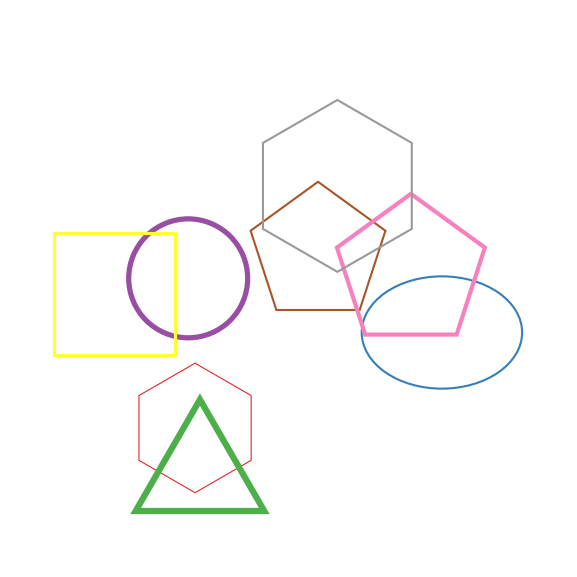[{"shape": "hexagon", "thickness": 0.5, "radius": 0.56, "center": [0.338, 0.258]}, {"shape": "oval", "thickness": 1, "radius": 0.69, "center": [0.765, 0.423]}, {"shape": "triangle", "thickness": 3, "radius": 0.64, "center": [0.346, 0.179]}, {"shape": "circle", "thickness": 2.5, "radius": 0.51, "center": [0.326, 0.517]}, {"shape": "square", "thickness": 1.5, "radius": 0.53, "center": [0.198, 0.49]}, {"shape": "pentagon", "thickness": 1, "radius": 0.61, "center": [0.551, 0.562]}, {"shape": "pentagon", "thickness": 2, "radius": 0.67, "center": [0.712, 0.529]}, {"shape": "hexagon", "thickness": 1, "radius": 0.74, "center": [0.584, 0.677]}]